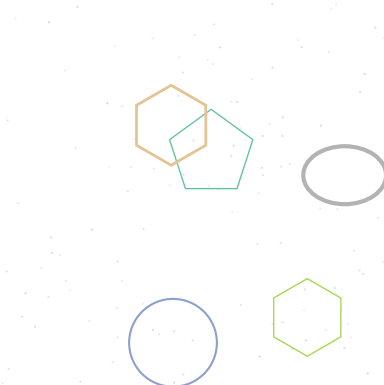[{"shape": "pentagon", "thickness": 1, "radius": 0.57, "center": [0.549, 0.602]}, {"shape": "circle", "thickness": 1.5, "radius": 0.57, "center": [0.449, 0.11]}, {"shape": "hexagon", "thickness": 1, "radius": 0.5, "center": [0.798, 0.175]}, {"shape": "hexagon", "thickness": 2, "radius": 0.52, "center": [0.445, 0.675]}, {"shape": "oval", "thickness": 3, "radius": 0.54, "center": [0.895, 0.545]}]